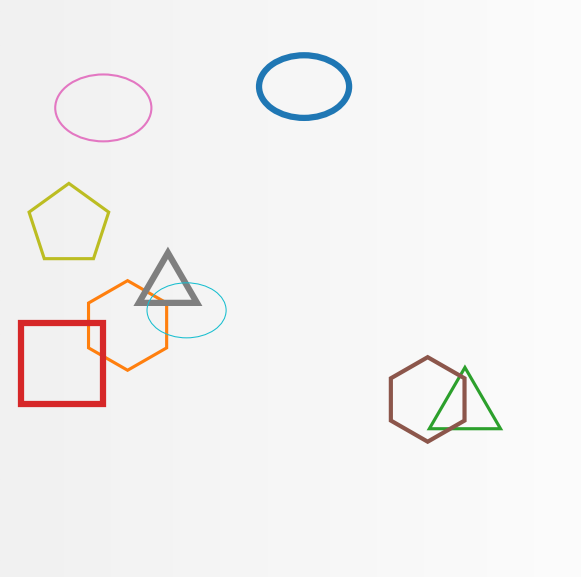[{"shape": "oval", "thickness": 3, "radius": 0.39, "center": [0.523, 0.849]}, {"shape": "hexagon", "thickness": 1.5, "radius": 0.39, "center": [0.22, 0.436]}, {"shape": "triangle", "thickness": 1.5, "radius": 0.35, "center": [0.8, 0.292]}, {"shape": "square", "thickness": 3, "radius": 0.35, "center": [0.107, 0.369]}, {"shape": "hexagon", "thickness": 2, "radius": 0.37, "center": [0.736, 0.307]}, {"shape": "oval", "thickness": 1, "radius": 0.41, "center": [0.178, 0.812]}, {"shape": "triangle", "thickness": 3, "radius": 0.29, "center": [0.289, 0.504]}, {"shape": "pentagon", "thickness": 1.5, "radius": 0.36, "center": [0.119, 0.61]}, {"shape": "oval", "thickness": 0.5, "radius": 0.34, "center": [0.321, 0.462]}]